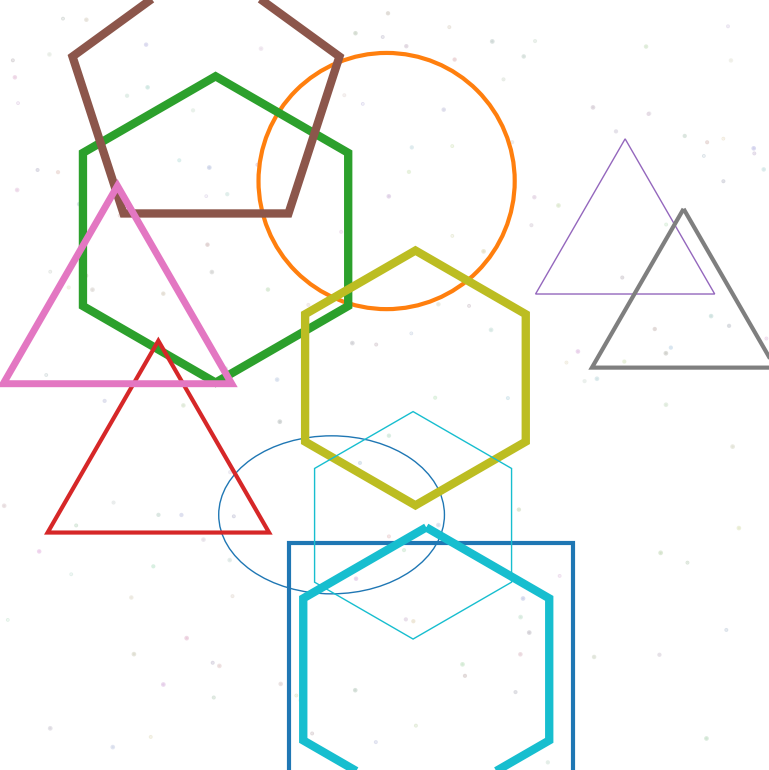[{"shape": "square", "thickness": 1.5, "radius": 0.92, "center": [0.56, 0.11]}, {"shape": "oval", "thickness": 0.5, "radius": 0.73, "center": [0.431, 0.331]}, {"shape": "circle", "thickness": 1.5, "radius": 0.83, "center": [0.502, 0.765]}, {"shape": "hexagon", "thickness": 3, "radius": 0.99, "center": [0.28, 0.702]}, {"shape": "triangle", "thickness": 1.5, "radius": 0.83, "center": [0.206, 0.391]}, {"shape": "triangle", "thickness": 0.5, "radius": 0.67, "center": [0.812, 0.685]}, {"shape": "pentagon", "thickness": 3, "radius": 0.91, "center": [0.268, 0.87]}, {"shape": "triangle", "thickness": 2.5, "radius": 0.86, "center": [0.153, 0.587]}, {"shape": "triangle", "thickness": 1.5, "radius": 0.69, "center": [0.888, 0.591]}, {"shape": "hexagon", "thickness": 3, "radius": 0.83, "center": [0.54, 0.509]}, {"shape": "hexagon", "thickness": 0.5, "radius": 0.74, "center": [0.536, 0.318]}, {"shape": "hexagon", "thickness": 3, "radius": 0.92, "center": [0.554, 0.131]}]